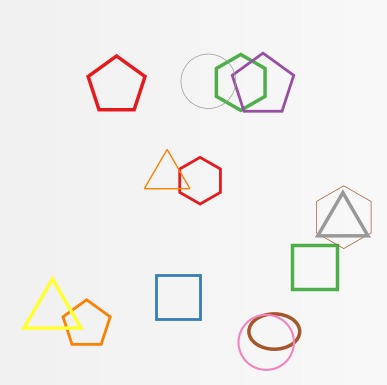[{"shape": "pentagon", "thickness": 2.5, "radius": 0.39, "center": [0.301, 0.777]}, {"shape": "hexagon", "thickness": 2, "radius": 0.3, "center": [0.516, 0.531]}, {"shape": "square", "thickness": 2, "radius": 0.29, "center": [0.459, 0.228]}, {"shape": "square", "thickness": 2.5, "radius": 0.29, "center": [0.812, 0.306]}, {"shape": "hexagon", "thickness": 2.5, "radius": 0.36, "center": [0.621, 0.786]}, {"shape": "pentagon", "thickness": 2, "radius": 0.42, "center": [0.679, 0.779]}, {"shape": "triangle", "thickness": 1, "radius": 0.34, "center": [0.431, 0.544]}, {"shape": "pentagon", "thickness": 2, "radius": 0.32, "center": [0.224, 0.157]}, {"shape": "triangle", "thickness": 2.5, "radius": 0.43, "center": [0.136, 0.19]}, {"shape": "hexagon", "thickness": 0.5, "radius": 0.41, "center": [0.887, 0.436]}, {"shape": "oval", "thickness": 2.5, "radius": 0.33, "center": [0.708, 0.139]}, {"shape": "circle", "thickness": 1.5, "radius": 0.36, "center": [0.687, 0.111]}, {"shape": "triangle", "thickness": 2.5, "radius": 0.37, "center": [0.885, 0.425]}, {"shape": "circle", "thickness": 0.5, "radius": 0.35, "center": [0.538, 0.789]}]